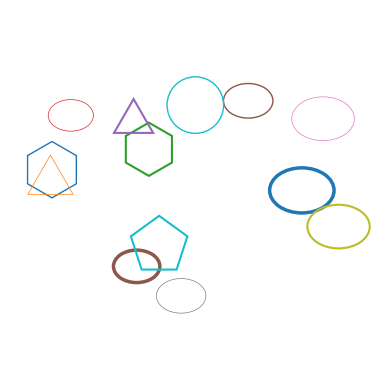[{"shape": "oval", "thickness": 2.5, "radius": 0.42, "center": [0.784, 0.505]}, {"shape": "hexagon", "thickness": 1, "radius": 0.37, "center": [0.135, 0.559]}, {"shape": "triangle", "thickness": 0.5, "radius": 0.34, "center": [0.131, 0.529]}, {"shape": "hexagon", "thickness": 1.5, "radius": 0.35, "center": [0.387, 0.612]}, {"shape": "oval", "thickness": 0.5, "radius": 0.29, "center": [0.184, 0.7]}, {"shape": "triangle", "thickness": 1.5, "radius": 0.29, "center": [0.347, 0.684]}, {"shape": "oval", "thickness": 2.5, "radius": 0.3, "center": [0.355, 0.308]}, {"shape": "oval", "thickness": 1, "radius": 0.32, "center": [0.645, 0.738]}, {"shape": "oval", "thickness": 0.5, "radius": 0.41, "center": [0.839, 0.692]}, {"shape": "oval", "thickness": 0.5, "radius": 0.32, "center": [0.471, 0.232]}, {"shape": "oval", "thickness": 1.5, "radius": 0.41, "center": [0.879, 0.412]}, {"shape": "pentagon", "thickness": 1.5, "radius": 0.39, "center": [0.413, 0.362]}, {"shape": "circle", "thickness": 1, "radius": 0.37, "center": [0.507, 0.727]}]